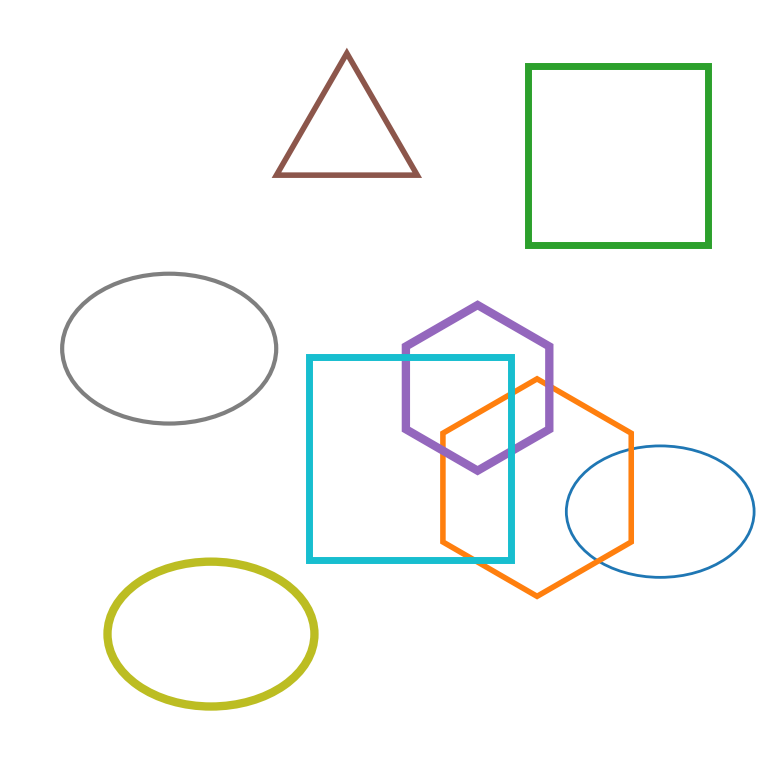[{"shape": "oval", "thickness": 1, "radius": 0.61, "center": [0.857, 0.336]}, {"shape": "hexagon", "thickness": 2, "radius": 0.71, "center": [0.698, 0.367]}, {"shape": "square", "thickness": 2.5, "radius": 0.58, "center": [0.802, 0.798]}, {"shape": "hexagon", "thickness": 3, "radius": 0.54, "center": [0.62, 0.496]}, {"shape": "triangle", "thickness": 2, "radius": 0.53, "center": [0.45, 0.825]}, {"shape": "oval", "thickness": 1.5, "radius": 0.69, "center": [0.22, 0.547]}, {"shape": "oval", "thickness": 3, "radius": 0.67, "center": [0.274, 0.177]}, {"shape": "square", "thickness": 2.5, "radius": 0.66, "center": [0.533, 0.404]}]